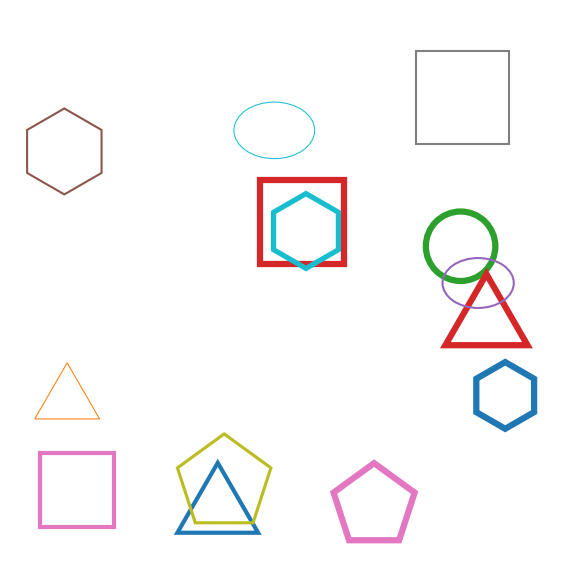[{"shape": "triangle", "thickness": 2, "radius": 0.4, "center": [0.377, 0.117]}, {"shape": "hexagon", "thickness": 3, "radius": 0.29, "center": [0.875, 0.314]}, {"shape": "triangle", "thickness": 0.5, "radius": 0.32, "center": [0.116, 0.306]}, {"shape": "circle", "thickness": 3, "radius": 0.3, "center": [0.798, 0.573]}, {"shape": "square", "thickness": 3, "radius": 0.36, "center": [0.523, 0.615]}, {"shape": "triangle", "thickness": 3, "radius": 0.41, "center": [0.842, 0.442]}, {"shape": "oval", "thickness": 1, "radius": 0.31, "center": [0.828, 0.509]}, {"shape": "hexagon", "thickness": 1, "radius": 0.37, "center": [0.111, 0.737]}, {"shape": "square", "thickness": 2, "radius": 0.32, "center": [0.133, 0.151]}, {"shape": "pentagon", "thickness": 3, "radius": 0.37, "center": [0.648, 0.123]}, {"shape": "square", "thickness": 1, "radius": 0.4, "center": [0.801, 0.83]}, {"shape": "pentagon", "thickness": 1.5, "radius": 0.43, "center": [0.388, 0.163]}, {"shape": "oval", "thickness": 0.5, "radius": 0.35, "center": [0.475, 0.773]}, {"shape": "hexagon", "thickness": 2.5, "radius": 0.32, "center": [0.53, 0.599]}]